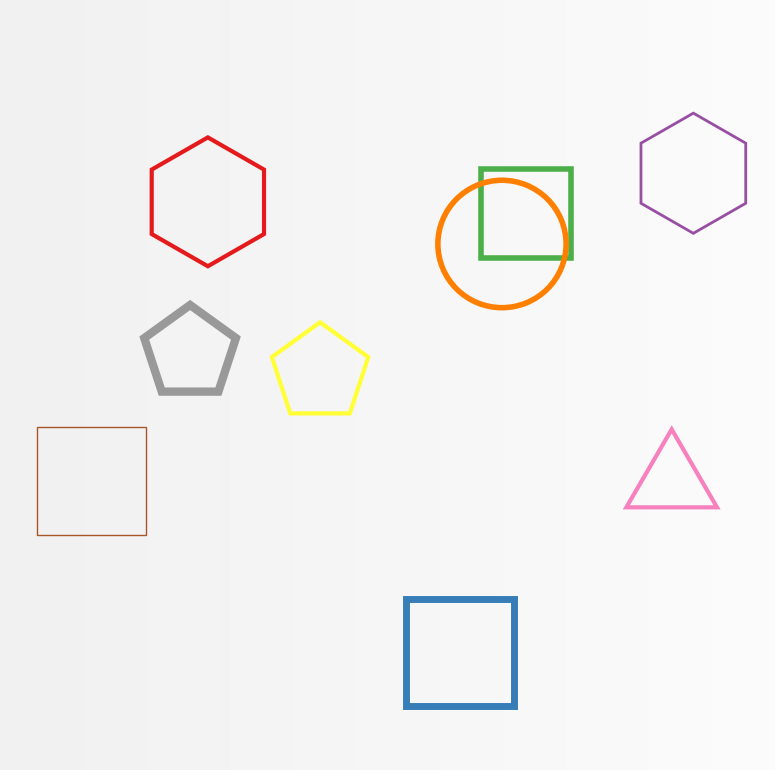[{"shape": "hexagon", "thickness": 1.5, "radius": 0.42, "center": [0.268, 0.738]}, {"shape": "square", "thickness": 2.5, "radius": 0.35, "center": [0.594, 0.153]}, {"shape": "square", "thickness": 2, "radius": 0.29, "center": [0.679, 0.723]}, {"shape": "hexagon", "thickness": 1, "radius": 0.39, "center": [0.895, 0.775]}, {"shape": "circle", "thickness": 2, "radius": 0.41, "center": [0.648, 0.683]}, {"shape": "pentagon", "thickness": 1.5, "radius": 0.33, "center": [0.413, 0.516]}, {"shape": "square", "thickness": 0.5, "radius": 0.35, "center": [0.118, 0.376]}, {"shape": "triangle", "thickness": 1.5, "radius": 0.34, "center": [0.867, 0.375]}, {"shape": "pentagon", "thickness": 3, "radius": 0.31, "center": [0.245, 0.542]}]